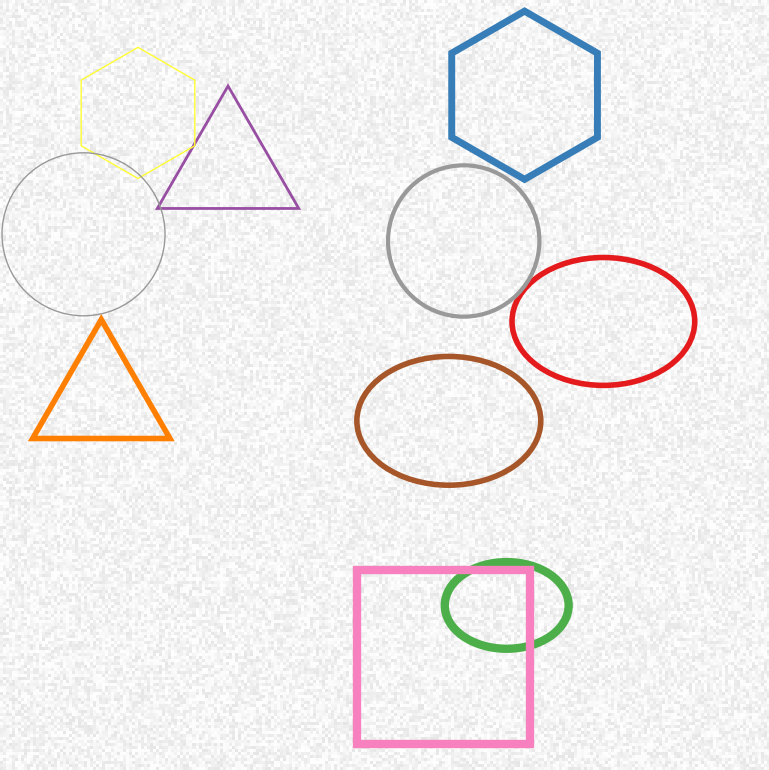[{"shape": "oval", "thickness": 2, "radius": 0.59, "center": [0.784, 0.583]}, {"shape": "hexagon", "thickness": 2.5, "radius": 0.55, "center": [0.681, 0.876]}, {"shape": "oval", "thickness": 3, "radius": 0.4, "center": [0.658, 0.214]}, {"shape": "triangle", "thickness": 1, "radius": 0.53, "center": [0.296, 0.782]}, {"shape": "triangle", "thickness": 2, "radius": 0.51, "center": [0.132, 0.482]}, {"shape": "hexagon", "thickness": 0.5, "radius": 0.43, "center": [0.179, 0.853]}, {"shape": "oval", "thickness": 2, "radius": 0.6, "center": [0.583, 0.453]}, {"shape": "square", "thickness": 3, "radius": 0.56, "center": [0.576, 0.147]}, {"shape": "circle", "thickness": 0.5, "radius": 0.53, "center": [0.108, 0.696]}, {"shape": "circle", "thickness": 1.5, "radius": 0.49, "center": [0.602, 0.687]}]